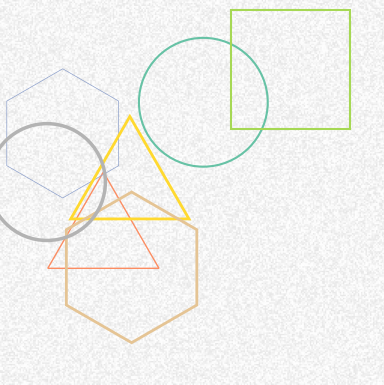[{"shape": "circle", "thickness": 1.5, "radius": 0.84, "center": [0.528, 0.734]}, {"shape": "triangle", "thickness": 1, "radius": 0.83, "center": [0.269, 0.386]}, {"shape": "hexagon", "thickness": 0.5, "radius": 0.84, "center": [0.163, 0.654]}, {"shape": "square", "thickness": 1.5, "radius": 0.77, "center": [0.753, 0.821]}, {"shape": "triangle", "thickness": 2, "radius": 0.89, "center": [0.337, 0.52]}, {"shape": "hexagon", "thickness": 2, "radius": 0.98, "center": [0.342, 0.306]}, {"shape": "circle", "thickness": 2.5, "radius": 0.76, "center": [0.122, 0.527]}]